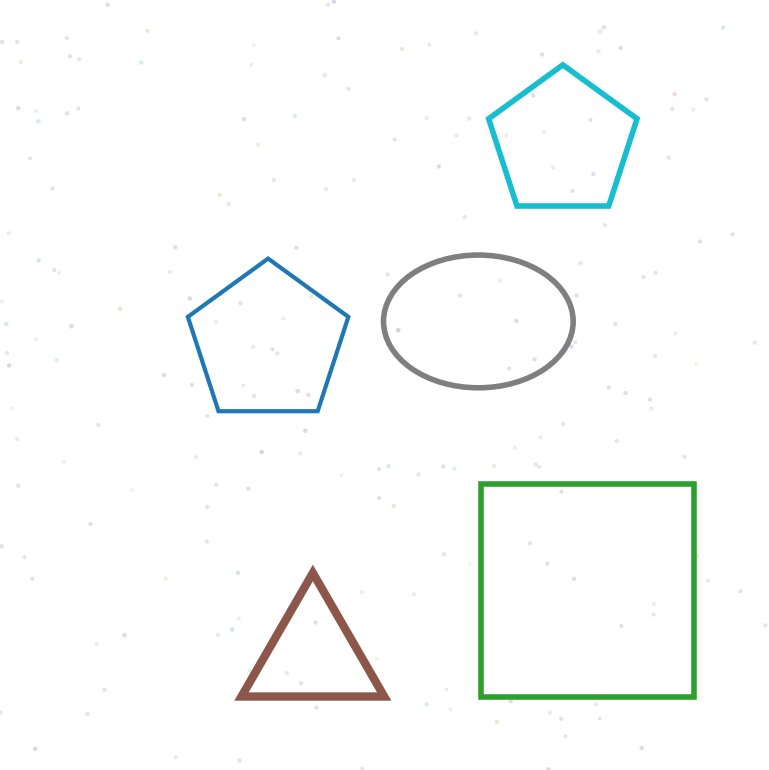[{"shape": "pentagon", "thickness": 1.5, "radius": 0.55, "center": [0.348, 0.555]}, {"shape": "square", "thickness": 2, "radius": 0.69, "center": [0.763, 0.233]}, {"shape": "triangle", "thickness": 3, "radius": 0.53, "center": [0.406, 0.149]}, {"shape": "oval", "thickness": 2, "radius": 0.62, "center": [0.621, 0.583]}, {"shape": "pentagon", "thickness": 2, "radius": 0.51, "center": [0.731, 0.814]}]